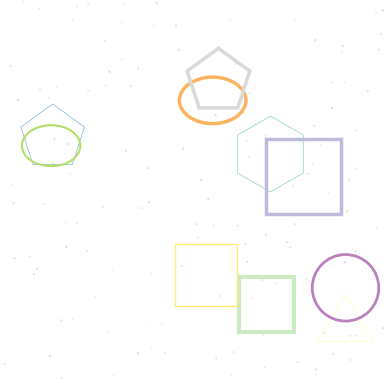[{"shape": "hexagon", "thickness": 0.5, "radius": 0.49, "center": [0.702, 0.6]}, {"shape": "triangle", "thickness": 0.5, "radius": 0.41, "center": [0.898, 0.154]}, {"shape": "square", "thickness": 2.5, "radius": 0.48, "center": [0.788, 0.541]}, {"shape": "pentagon", "thickness": 0.5, "radius": 0.43, "center": [0.137, 0.643]}, {"shape": "oval", "thickness": 2.5, "radius": 0.43, "center": [0.552, 0.739]}, {"shape": "oval", "thickness": 1.5, "radius": 0.38, "center": [0.133, 0.622]}, {"shape": "pentagon", "thickness": 2.5, "radius": 0.43, "center": [0.567, 0.789]}, {"shape": "circle", "thickness": 2, "radius": 0.43, "center": [0.897, 0.252]}, {"shape": "square", "thickness": 3, "radius": 0.36, "center": [0.692, 0.209]}, {"shape": "square", "thickness": 1, "radius": 0.4, "center": [0.535, 0.286]}]